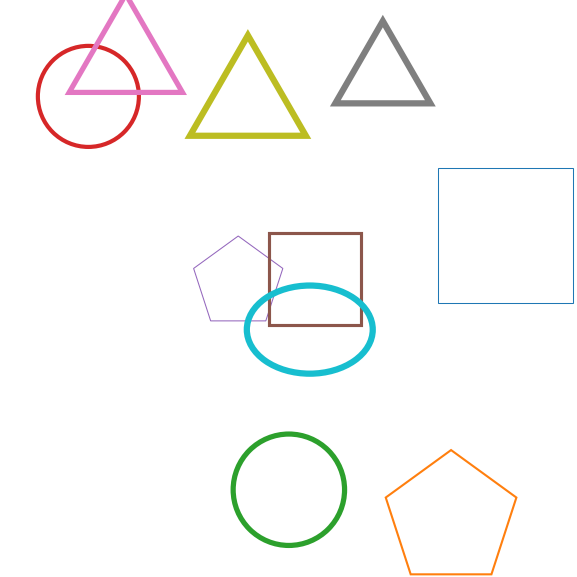[{"shape": "square", "thickness": 0.5, "radius": 0.59, "center": [0.875, 0.591]}, {"shape": "pentagon", "thickness": 1, "radius": 0.59, "center": [0.781, 0.101]}, {"shape": "circle", "thickness": 2.5, "radius": 0.48, "center": [0.5, 0.151]}, {"shape": "circle", "thickness": 2, "radius": 0.44, "center": [0.153, 0.832]}, {"shape": "pentagon", "thickness": 0.5, "radius": 0.41, "center": [0.413, 0.509]}, {"shape": "square", "thickness": 1.5, "radius": 0.4, "center": [0.545, 0.516]}, {"shape": "triangle", "thickness": 2.5, "radius": 0.57, "center": [0.218, 0.896]}, {"shape": "triangle", "thickness": 3, "radius": 0.47, "center": [0.663, 0.868]}, {"shape": "triangle", "thickness": 3, "radius": 0.58, "center": [0.429, 0.822]}, {"shape": "oval", "thickness": 3, "radius": 0.55, "center": [0.536, 0.428]}]